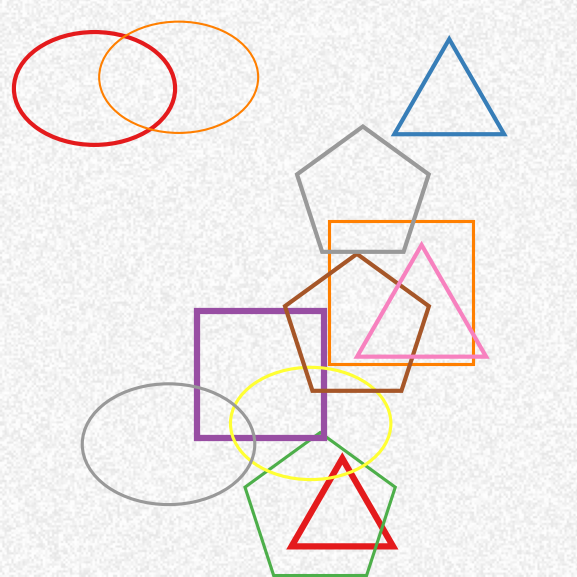[{"shape": "oval", "thickness": 2, "radius": 0.7, "center": [0.164, 0.846]}, {"shape": "triangle", "thickness": 3, "radius": 0.51, "center": [0.593, 0.104]}, {"shape": "triangle", "thickness": 2, "radius": 0.55, "center": [0.778, 0.822]}, {"shape": "pentagon", "thickness": 1.5, "radius": 0.68, "center": [0.554, 0.113]}, {"shape": "square", "thickness": 3, "radius": 0.55, "center": [0.45, 0.35]}, {"shape": "square", "thickness": 1.5, "radius": 0.62, "center": [0.694, 0.492]}, {"shape": "oval", "thickness": 1, "radius": 0.69, "center": [0.309, 0.865]}, {"shape": "oval", "thickness": 1.5, "radius": 0.69, "center": [0.538, 0.266]}, {"shape": "pentagon", "thickness": 2, "radius": 0.66, "center": [0.618, 0.428]}, {"shape": "triangle", "thickness": 2, "radius": 0.64, "center": [0.73, 0.446]}, {"shape": "oval", "thickness": 1.5, "radius": 0.75, "center": [0.292, 0.23]}, {"shape": "pentagon", "thickness": 2, "radius": 0.6, "center": [0.628, 0.66]}]